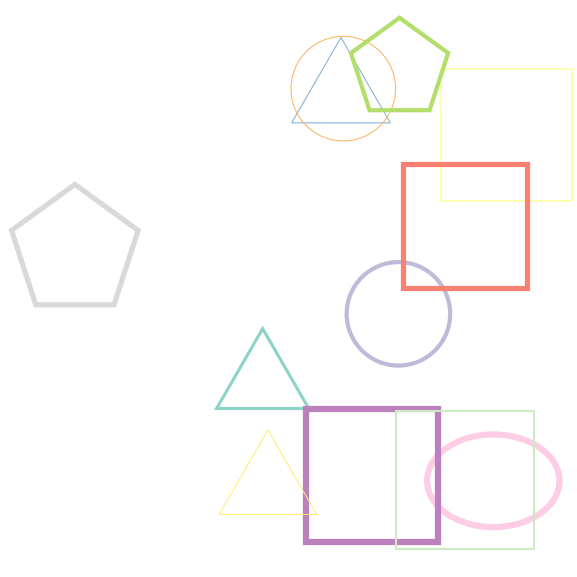[{"shape": "triangle", "thickness": 1.5, "radius": 0.46, "center": [0.455, 0.338]}, {"shape": "square", "thickness": 1, "radius": 0.57, "center": [0.877, 0.766]}, {"shape": "circle", "thickness": 2, "radius": 0.45, "center": [0.69, 0.456]}, {"shape": "square", "thickness": 2.5, "radius": 0.54, "center": [0.806, 0.607]}, {"shape": "triangle", "thickness": 0.5, "radius": 0.49, "center": [0.59, 0.836]}, {"shape": "circle", "thickness": 0.5, "radius": 0.45, "center": [0.594, 0.846]}, {"shape": "pentagon", "thickness": 2, "radius": 0.44, "center": [0.692, 0.88]}, {"shape": "oval", "thickness": 3, "radius": 0.57, "center": [0.854, 0.167]}, {"shape": "pentagon", "thickness": 2.5, "radius": 0.58, "center": [0.13, 0.565]}, {"shape": "square", "thickness": 3, "radius": 0.57, "center": [0.644, 0.176]}, {"shape": "square", "thickness": 1, "radius": 0.6, "center": [0.805, 0.169]}, {"shape": "triangle", "thickness": 0.5, "radius": 0.49, "center": [0.464, 0.157]}]